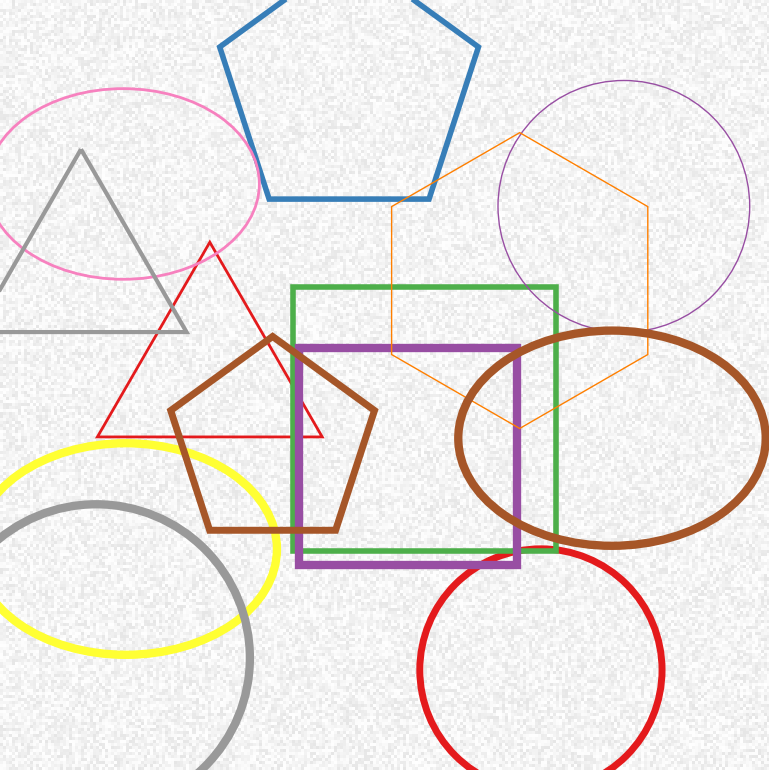[{"shape": "triangle", "thickness": 1, "radius": 0.84, "center": [0.272, 0.517]}, {"shape": "circle", "thickness": 2.5, "radius": 0.79, "center": [0.702, 0.13]}, {"shape": "pentagon", "thickness": 2, "radius": 0.88, "center": [0.453, 0.884]}, {"shape": "square", "thickness": 2, "radius": 0.86, "center": [0.551, 0.456]}, {"shape": "circle", "thickness": 0.5, "radius": 0.82, "center": [0.81, 0.732]}, {"shape": "square", "thickness": 3, "radius": 0.71, "center": [0.53, 0.407]}, {"shape": "hexagon", "thickness": 0.5, "radius": 0.96, "center": [0.675, 0.636]}, {"shape": "oval", "thickness": 3, "radius": 0.98, "center": [0.163, 0.287]}, {"shape": "pentagon", "thickness": 2.5, "radius": 0.7, "center": [0.354, 0.424]}, {"shape": "oval", "thickness": 3, "radius": 1.0, "center": [0.795, 0.431]}, {"shape": "oval", "thickness": 1, "radius": 0.88, "center": [0.16, 0.761]}, {"shape": "triangle", "thickness": 1.5, "radius": 0.79, "center": [0.105, 0.648]}, {"shape": "circle", "thickness": 3, "radius": 1.0, "center": [0.125, 0.146]}]